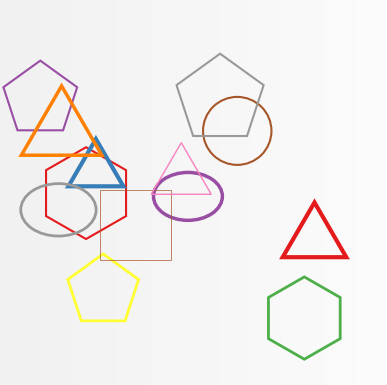[{"shape": "hexagon", "thickness": 1.5, "radius": 0.6, "center": [0.222, 0.498]}, {"shape": "triangle", "thickness": 3, "radius": 0.47, "center": [0.812, 0.379]}, {"shape": "triangle", "thickness": 3, "radius": 0.41, "center": [0.247, 0.557]}, {"shape": "hexagon", "thickness": 2, "radius": 0.53, "center": [0.785, 0.174]}, {"shape": "pentagon", "thickness": 1.5, "radius": 0.5, "center": [0.104, 0.743]}, {"shape": "oval", "thickness": 2.5, "radius": 0.44, "center": [0.485, 0.49]}, {"shape": "triangle", "thickness": 2.5, "radius": 0.6, "center": [0.159, 0.657]}, {"shape": "pentagon", "thickness": 2, "radius": 0.48, "center": [0.266, 0.244]}, {"shape": "square", "thickness": 0.5, "radius": 0.46, "center": [0.349, 0.416]}, {"shape": "circle", "thickness": 1.5, "radius": 0.44, "center": [0.612, 0.66]}, {"shape": "triangle", "thickness": 1, "radius": 0.45, "center": [0.468, 0.54]}, {"shape": "oval", "thickness": 2, "radius": 0.49, "center": [0.151, 0.455]}, {"shape": "pentagon", "thickness": 1.5, "radius": 0.59, "center": [0.568, 0.742]}]